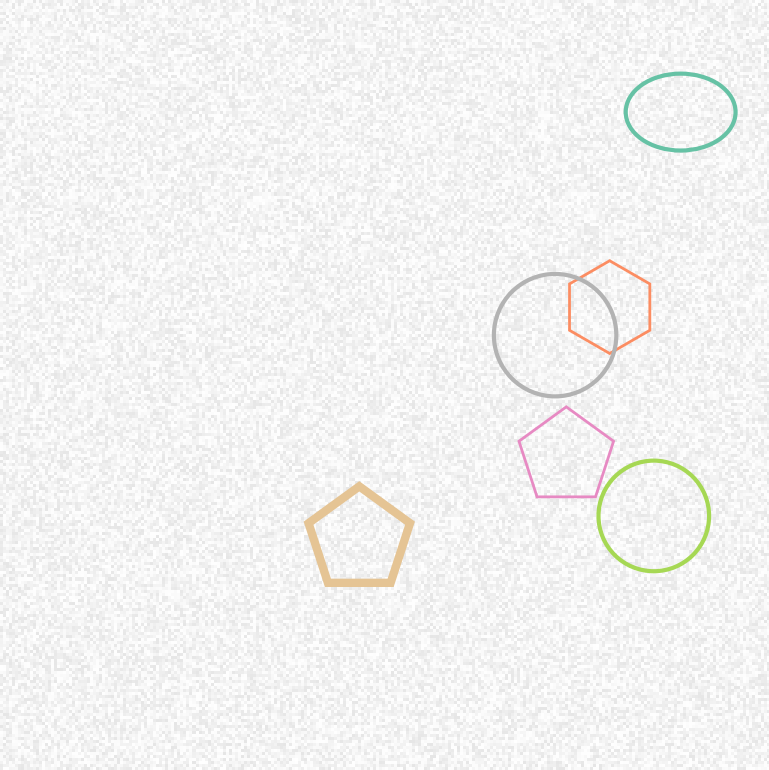[{"shape": "oval", "thickness": 1.5, "radius": 0.36, "center": [0.884, 0.854]}, {"shape": "hexagon", "thickness": 1, "radius": 0.3, "center": [0.792, 0.601]}, {"shape": "pentagon", "thickness": 1, "radius": 0.32, "center": [0.735, 0.407]}, {"shape": "circle", "thickness": 1.5, "radius": 0.36, "center": [0.849, 0.33]}, {"shape": "pentagon", "thickness": 3, "radius": 0.35, "center": [0.467, 0.299]}, {"shape": "circle", "thickness": 1.5, "radius": 0.4, "center": [0.721, 0.565]}]